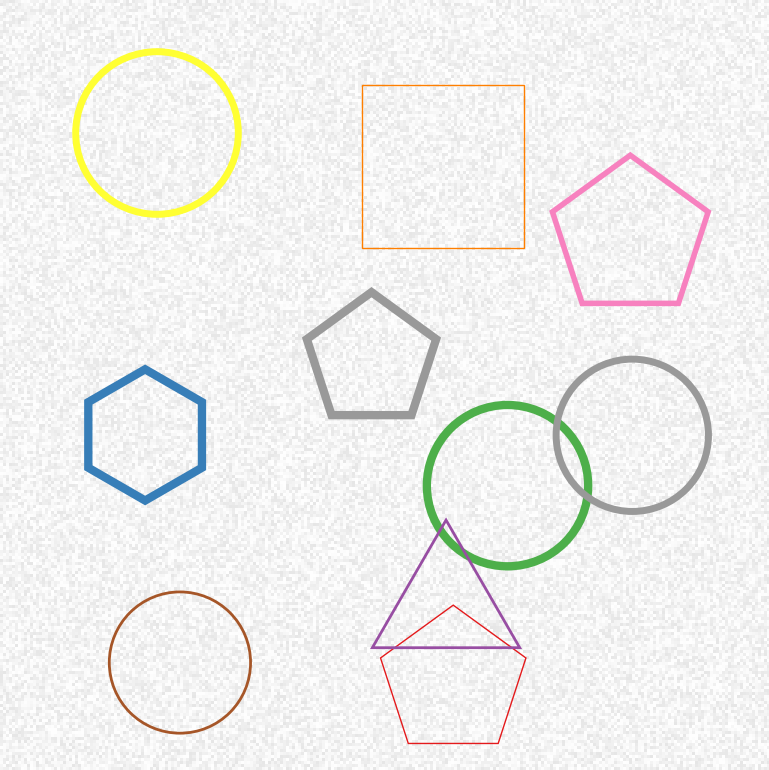[{"shape": "pentagon", "thickness": 0.5, "radius": 0.5, "center": [0.589, 0.115]}, {"shape": "hexagon", "thickness": 3, "radius": 0.43, "center": [0.188, 0.435]}, {"shape": "circle", "thickness": 3, "radius": 0.52, "center": [0.659, 0.369]}, {"shape": "triangle", "thickness": 1, "radius": 0.55, "center": [0.579, 0.214]}, {"shape": "square", "thickness": 0.5, "radius": 0.53, "center": [0.575, 0.784]}, {"shape": "circle", "thickness": 2.5, "radius": 0.53, "center": [0.204, 0.827]}, {"shape": "circle", "thickness": 1, "radius": 0.46, "center": [0.234, 0.14]}, {"shape": "pentagon", "thickness": 2, "radius": 0.53, "center": [0.819, 0.692]}, {"shape": "pentagon", "thickness": 3, "radius": 0.44, "center": [0.482, 0.532]}, {"shape": "circle", "thickness": 2.5, "radius": 0.49, "center": [0.821, 0.435]}]